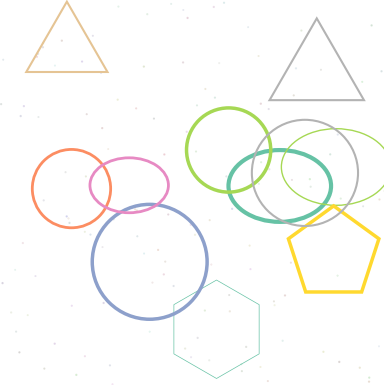[{"shape": "oval", "thickness": 3, "radius": 0.67, "center": [0.727, 0.517]}, {"shape": "hexagon", "thickness": 0.5, "radius": 0.64, "center": [0.562, 0.145]}, {"shape": "circle", "thickness": 2, "radius": 0.51, "center": [0.186, 0.51]}, {"shape": "circle", "thickness": 2.5, "radius": 0.75, "center": [0.389, 0.32]}, {"shape": "oval", "thickness": 2, "radius": 0.51, "center": [0.336, 0.519]}, {"shape": "oval", "thickness": 1, "radius": 0.71, "center": [0.873, 0.566]}, {"shape": "circle", "thickness": 2.5, "radius": 0.55, "center": [0.594, 0.61]}, {"shape": "pentagon", "thickness": 2.5, "radius": 0.62, "center": [0.867, 0.342]}, {"shape": "triangle", "thickness": 1.5, "radius": 0.61, "center": [0.174, 0.874]}, {"shape": "triangle", "thickness": 1.5, "radius": 0.71, "center": [0.823, 0.811]}, {"shape": "circle", "thickness": 1.5, "radius": 0.69, "center": [0.792, 0.551]}]